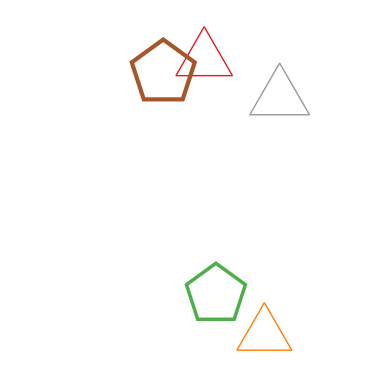[{"shape": "triangle", "thickness": 1, "radius": 0.42, "center": [0.53, 0.846]}, {"shape": "pentagon", "thickness": 2.5, "radius": 0.4, "center": [0.561, 0.236]}, {"shape": "triangle", "thickness": 1, "radius": 0.41, "center": [0.687, 0.132]}, {"shape": "pentagon", "thickness": 3, "radius": 0.43, "center": [0.424, 0.811]}, {"shape": "triangle", "thickness": 1, "radius": 0.45, "center": [0.726, 0.747]}]